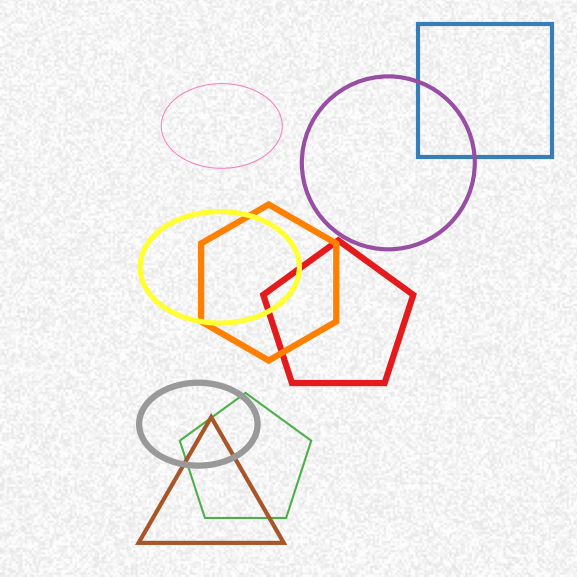[{"shape": "pentagon", "thickness": 3, "radius": 0.68, "center": [0.586, 0.446]}, {"shape": "square", "thickness": 2, "radius": 0.58, "center": [0.84, 0.843]}, {"shape": "pentagon", "thickness": 1, "radius": 0.6, "center": [0.425, 0.199]}, {"shape": "circle", "thickness": 2, "radius": 0.75, "center": [0.672, 0.717]}, {"shape": "hexagon", "thickness": 3, "radius": 0.68, "center": [0.465, 0.51]}, {"shape": "oval", "thickness": 2.5, "radius": 0.69, "center": [0.38, 0.536]}, {"shape": "triangle", "thickness": 2, "radius": 0.73, "center": [0.366, 0.132]}, {"shape": "oval", "thickness": 0.5, "radius": 0.52, "center": [0.384, 0.781]}, {"shape": "oval", "thickness": 3, "radius": 0.51, "center": [0.343, 0.265]}]